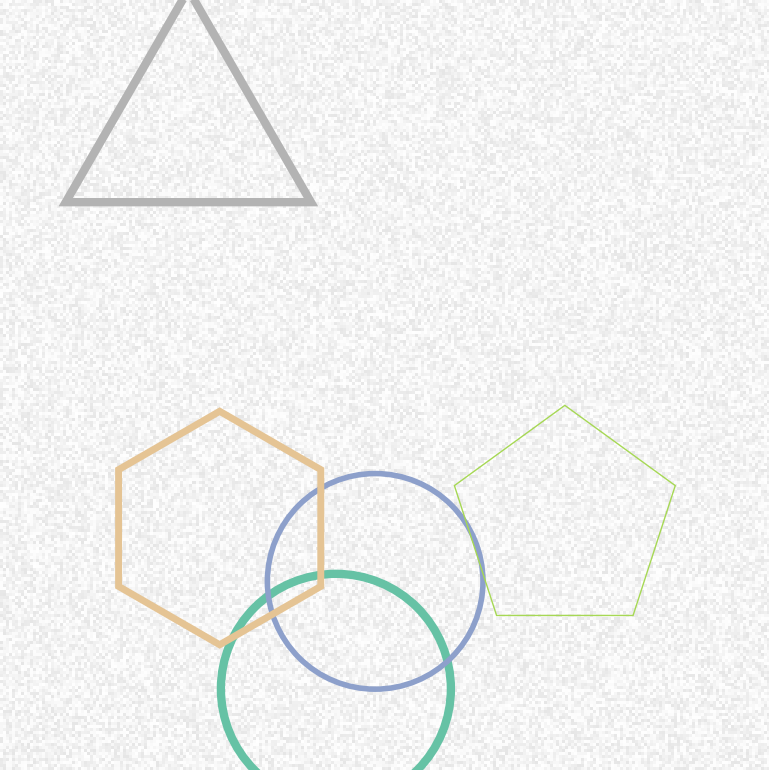[{"shape": "circle", "thickness": 3, "radius": 0.75, "center": [0.436, 0.105]}, {"shape": "circle", "thickness": 2, "radius": 0.7, "center": [0.487, 0.245]}, {"shape": "pentagon", "thickness": 0.5, "radius": 0.75, "center": [0.734, 0.323]}, {"shape": "hexagon", "thickness": 2.5, "radius": 0.76, "center": [0.285, 0.314]}, {"shape": "triangle", "thickness": 3, "radius": 0.92, "center": [0.245, 0.829]}]